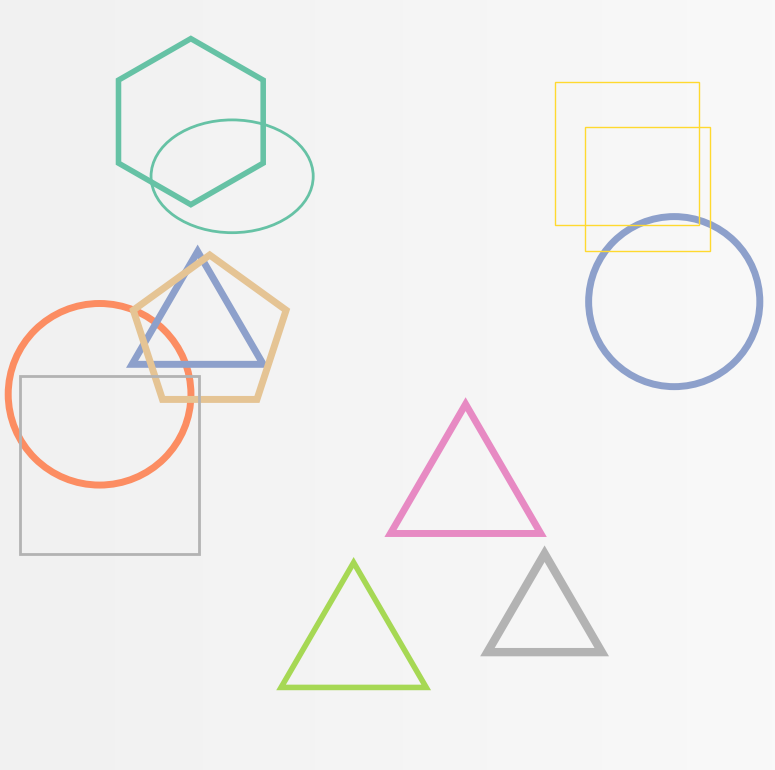[{"shape": "hexagon", "thickness": 2, "radius": 0.54, "center": [0.246, 0.842]}, {"shape": "oval", "thickness": 1, "radius": 0.52, "center": [0.3, 0.771]}, {"shape": "circle", "thickness": 2.5, "radius": 0.59, "center": [0.128, 0.488]}, {"shape": "triangle", "thickness": 2.5, "radius": 0.49, "center": [0.255, 0.576]}, {"shape": "circle", "thickness": 2.5, "radius": 0.55, "center": [0.87, 0.608]}, {"shape": "triangle", "thickness": 2.5, "radius": 0.56, "center": [0.601, 0.363]}, {"shape": "triangle", "thickness": 2, "radius": 0.54, "center": [0.456, 0.161]}, {"shape": "square", "thickness": 0.5, "radius": 0.4, "center": [0.836, 0.755]}, {"shape": "square", "thickness": 0.5, "radius": 0.46, "center": [0.809, 0.801]}, {"shape": "pentagon", "thickness": 2.5, "radius": 0.52, "center": [0.271, 0.565]}, {"shape": "square", "thickness": 1, "radius": 0.58, "center": [0.141, 0.396]}, {"shape": "triangle", "thickness": 3, "radius": 0.43, "center": [0.703, 0.196]}]